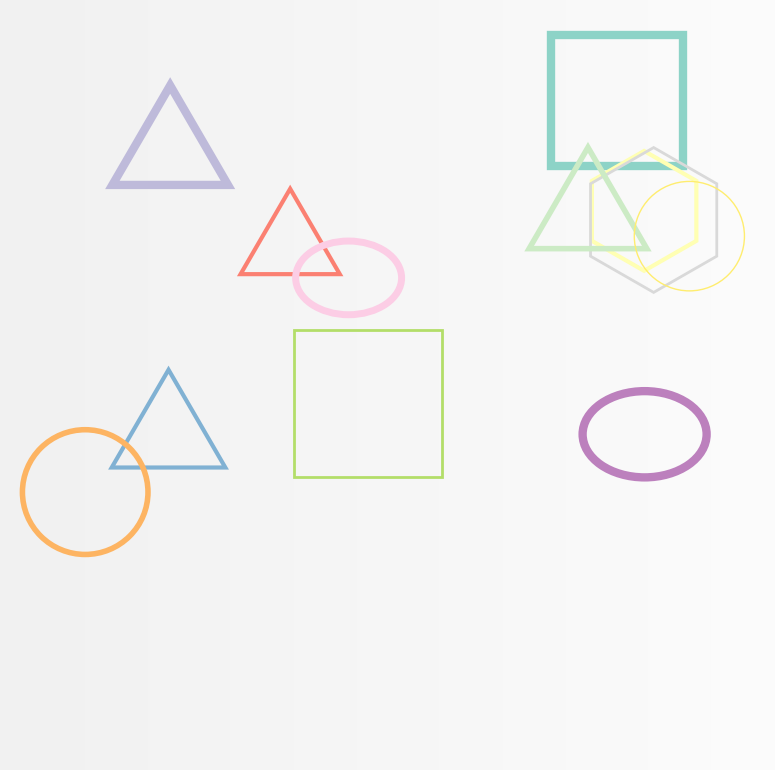[{"shape": "square", "thickness": 3, "radius": 0.42, "center": [0.796, 0.87]}, {"shape": "hexagon", "thickness": 1.5, "radius": 0.39, "center": [0.831, 0.726]}, {"shape": "triangle", "thickness": 3, "radius": 0.43, "center": [0.22, 0.803]}, {"shape": "triangle", "thickness": 1.5, "radius": 0.37, "center": [0.374, 0.681]}, {"shape": "triangle", "thickness": 1.5, "radius": 0.42, "center": [0.217, 0.435]}, {"shape": "circle", "thickness": 2, "radius": 0.41, "center": [0.11, 0.361]}, {"shape": "square", "thickness": 1, "radius": 0.48, "center": [0.474, 0.476]}, {"shape": "oval", "thickness": 2.5, "radius": 0.34, "center": [0.45, 0.639]}, {"shape": "hexagon", "thickness": 1, "radius": 0.47, "center": [0.843, 0.714]}, {"shape": "oval", "thickness": 3, "radius": 0.4, "center": [0.832, 0.436]}, {"shape": "triangle", "thickness": 2, "radius": 0.44, "center": [0.759, 0.721]}, {"shape": "circle", "thickness": 0.5, "radius": 0.36, "center": [0.89, 0.693]}]